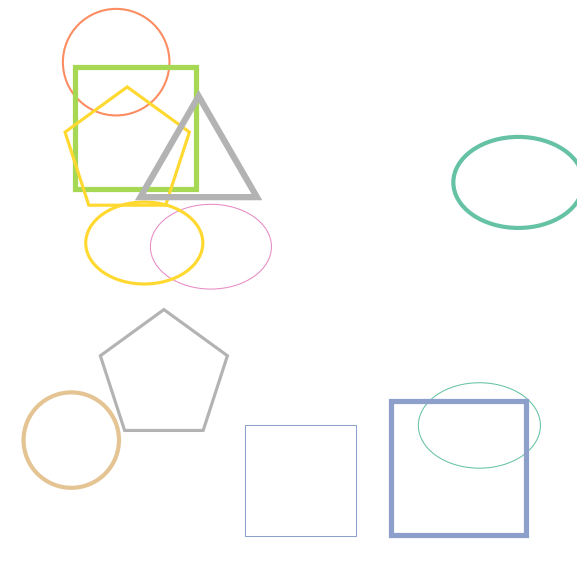[{"shape": "oval", "thickness": 0.5, "radius": 0.53, "center": [0.83, 0.262]}, {"shape": "oval", "thickness": 2, "radius": 0.56, "center": [0.898, 0.683]}, {"shape": "circle", "thickness": 1, "radius": 0.46, "center": [0.201, 0.891]}, {"shape": "square", "thickness": 0.5, "radius": 0.48, "center": [0.521, 0.167]}, {"shape": "square", "thickness": 2.5, "radius": 0.58, "center": [0.794, 0.189]}, {"shape": "oval", "thickness": 0.5, "radius": 0.52, "center": [0.365, 0.572]}, {"shape": "square", "thickness": 2.5, "radius": 0.53, "center": [0.234, 0.778]}, {"shape": "oval", "thickness": 1.5, "radius": 0.51, "center": [0.25, 0.578]}, {"shape": "pentagon", "thickness": 1.5, "radius": 0.57, "center": [0.22, 0.735]}, {"shape": "circle", "thickness": 2, "radius": 0.41, "center": [0.123, 0.237]}, {"shape": "pentagon", "thickness": 1.5, "radius": 0.58, "center": [0.284, 0.347]}, {"shape": "triangle", "thickness": 3, "radius": 0.58, "center": [0.344, 0.716]}]